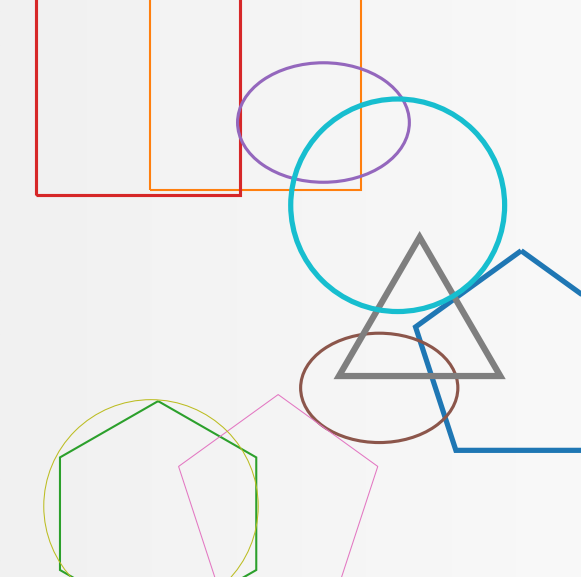[{"shape": "pentagon", "thickness": 2.5, "radius": 0.96, "center": [0.897, 0.374]}, {"shape": "square", "thickness": 1, "radius": 0.91, "center": [0.44, 0.852]}, {"shape": "hexagon", "thickness": 1, "radius": 0.97, "center": [0.272, 0.11]}, {"shape": "square", "thickness": 1.5, "radius": 0.88, "center": [0.238, 0.836]}, {"shape": "oval", "thickness": 1.5, "radius": 0.74, "center": [0.556, 0.787]}, {"shape": "oval", "thickness": 1.5, "radius": 0.68, "center": [0.652, 0.327]}, {"shape": "pentagon", "thickness": 0.5, "radius": 0.9, "center": [0.479, 0.136]}, {"shape": "triangle", "thickness": 3, "radius": 0.8, "center": [0.722, 0.428]}, {"shape": "circle", "thickness": 0.5, "radius": 0.92, "center": [0.26, 0.123]}, {"shape": "circle", "thickness": 2.5, "radius": 0.92, "center": [0.684, 0.644]}]